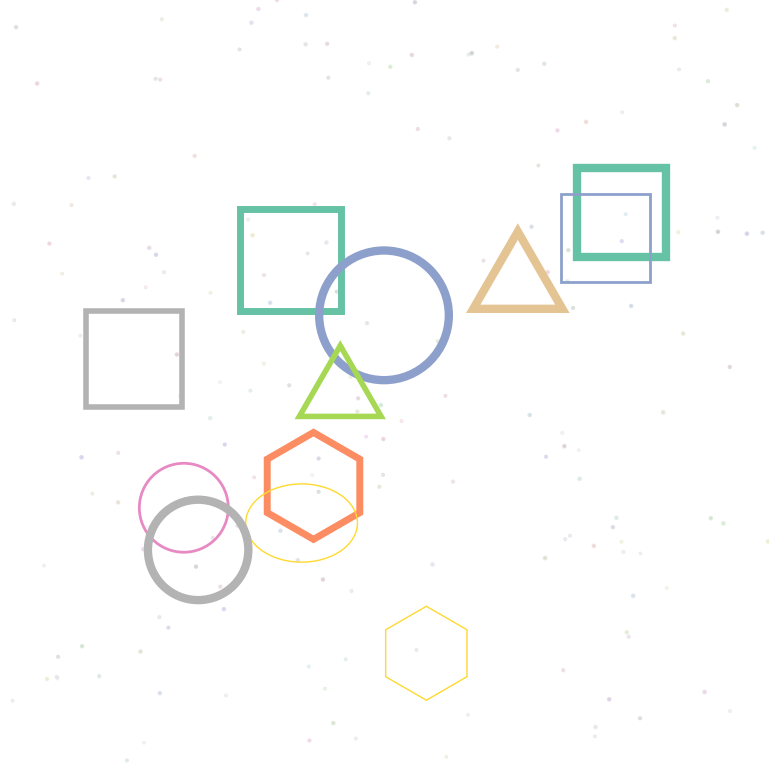[{"shape": "square", "thickness": 3, "radius": 0.29, "center": [0.807, 0.724]}, {"shape": "square", "thickness": 2.5, "radius": 0.33, "center": [0.377, 0.662]}, {"shape": "hexagon", "thickness": 2.5, "radius": 0.35, "center": [0.407, 0.369]}, {"shape": "square", "thickness": 1, "radius": 0.29, "center": [0.786, 0.691]}, {"shape": "circle", "thickness": 3, "radius": 0.42, "center": [0.499, 0.59]}, {"shape": "circle", "thickness": 1, "radius": 0.29, "center": [0.239, 0.341]}, {"shape": "triangle", "thickness": 2, "radius": 0.31, "center": [0.442, 0.49]}, {"shape": "hexagon", "thickness": 0.5, "radius": 0.3, "center": [0.554, 0.152]}, {"shape": "oval", "thickness": 0.5, "radius": 0.36, "center": [0.392, 0.321]}, {"shape": "triangle", "thickness": 3, "radius": 0.33, "center": [0.672, 0.632]}, {"shape": "circle", "thickness": 3, "radius": 0.33, "center": [0.257, 0.286]}, {"shape": "square", "thickness": 2, "radius": 0.31, "center": [0.174, 0.534]}]